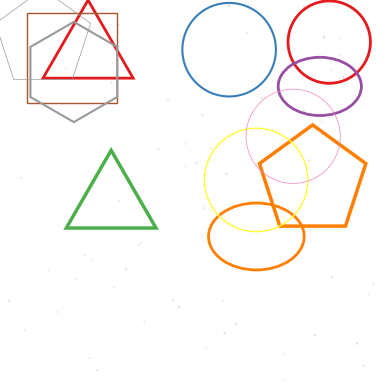[{"shape": "circle", "thickness": 2, "radius": 0.53, "center": [0.855, 0.891]}, {"shape": "triangle", "thickness": 2, "radius": 0.68, "center": [0.229, 0.865]}, {"shape": "circle", "thickness": 1.5, "radius": 0.61, "center": [0.595, 0.871]}, {"shape": "triangle", "thickness": 2.5, "radius": 0.67, "center": [0.289, 0.475]}, {"shape": "oval", "thickness": 2, "radius": 0.54, "center": [0.831, 0.776]}, {"shape": "oval", "thickness": 2, "radius": 0.62, "center": [0.666, 0.386]}, {"shape": "pentagon", "thickness": 2.5, "radius": 0.73, "center": [0.812, 0.53]}, {"shape": "circle", "thickness": 1, "radius": 0.67, "center": [0.665, 0.533]}, {"shape": "square", "thickness": 1, "radius": 0.58, "center": [0.186, 0.85]}, {"shape": "circle", "thickness": 0.5, "radius": 0.61, "center": [0.761, 0.646]}, {"shape": "hexagon", "thickness": 1.5, "radius": 0.65, "center": [0.192, 0.813]}, {"shape": "pentagon", "thickness": 0.5, "radius": 0.65, "center": [0.112, 0.899]}]